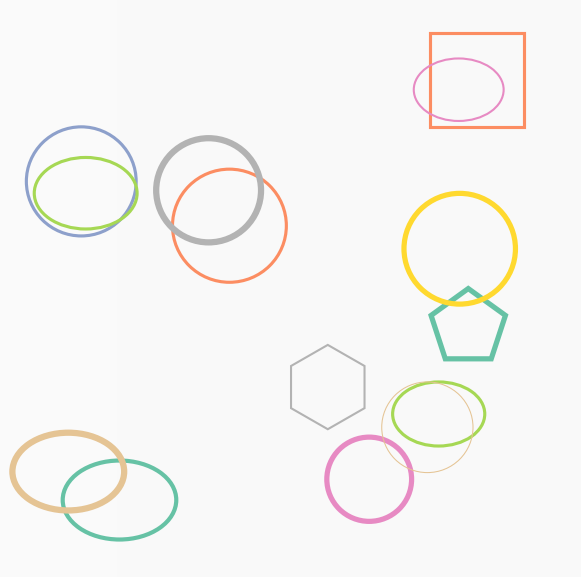[{"shape": "pentagon", "thickness": 2.5, "radius": 0.34, "center": [0.806, 0.432]}, {"shape": "oval", "thickness": 2, "radius": 0.49, "center": [0.206, 0.133]}, {"shape": "square", "thickness": 1.5, "radius": 0.41, "center": [0.82, 0.861]}, {"shape": "circle", "thickness": 1.5, "radius": 0.49, "center": [0.395, 0.608]}, {"shape": "circle", "thickness": 1.5, "radius": 0.47, "center": [0.14, 0.685]}, {"shape": "circle", "thickness": 2.5, "radius": 0.36, "center": [0.635, 0.169]}, {"shape": "oval", "thickness": 1, "radius": 0.39, "center": [0.789, 0.844]}, {"shape": "oval", "thickness": 1.5, "radius": 0.4, "center": [0.755, 0.282]}, {"shape": "oval", "thickness": 1.5, "radius": 0.44, "center": [0.147, 0.665]}, {"shape": "circle", "thickness": 2.5, "radius": 0.48, "center": [0.791, 0.568]}, {"shape": "oval", "thickness": 3, "radius": 0.48, "center": [0.117, 0.183]}, {"shape": "circle", "thickness": 0.5, "radius": 0.39, "center": [0.735, 0.259]}, {"shape": "hexagon", "thickness": 1, "radius": 0.37, "center": [0.564, 0.329]}, {"shape": "circle", "thickness": 3, "radius": 0.45, "center": [0.359, 0.67]}]